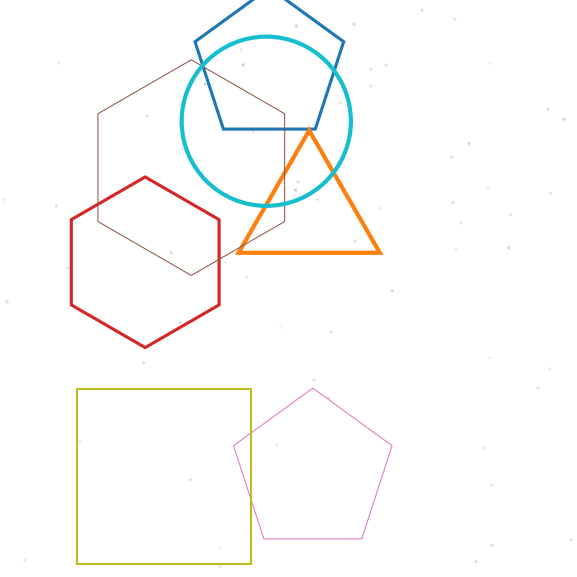[{"shape": "pentagon", "thickness": 1.5, "radius": 0.68, "center": [0.466, 0.885]}, {"shape": "triangle", "thickness": 2, "radius": 0.71, "center": [0.535, 0.632]}, {"shape": "hexagon", "thickness": 1.5, "radius": 0.74, "center": [0.251, 0.545]}, {"shape": "hexagon", "thickness": 0.5, "radius": 0.93, "center": [0.331, 0.709]}, {"shape": "pentagon", "thickness": 0.5, "radius": 0.72, "center": [0.542, 0.183]}, {"shape": "square", "thickness": 1, "radius": 0.75, "center": [0.283, 0.174]}, {"shape": "circle", "thickness": 2, "radius": 0.73, "center": [0.461, 0.789]}]